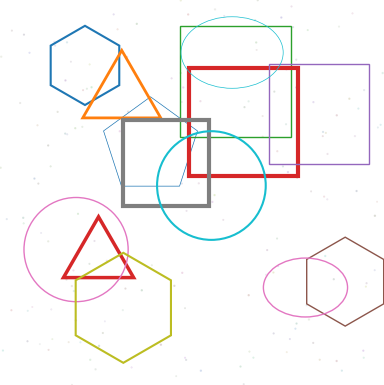[{"shape": "pentagon", "thickness": 0.5, "radius": 0.64, "center": [0.391, 0.62]}, {"shape": "hexagon", "thickness": 1.5, "radius": 0.51, "center": [0.221, 0.83]}, {"shape": "triangle", "thickness": 2, "radius": 0.58, "center": [0.316, 0.752]}, {"shape": "square", "thickness": 1, "radius": 0.73, "center": [0.611, 0.788]}, {"shape": "square", "thickness": 3, "radius": 0.71, "center": [0.632, 0.683]}, {"shape": "triangle", "thickness": 2.5, "radius": 0.53, "center": [0.256, 0.332]}, {"shape": "square", "thickness": 1, "radius": 0.65, "center": [0.829, 0.704]}, {"shape": "hexagon", "thickness": 1, "radius": 0.58, "center": [0.897, 0.268]}, {"shape": "circle", "thickness": 1, "radius": 0.68, "center": [0.198, 0.352]}, {"shape": "oval", "thickness": 1, "radius": 0.55, "center": [0.793, 0.253]}, {"shape": "square", "thickness": 3, "radius": 0.55, "center": [0.431, 0.576]}, {"shape": "hexagon", "thickness": 1.5, "radius": 0.71, "center": [0.32, 0.2]}, {"shape": "oval", "thickness": 0.5, "radius": 0.66, "center": [0.603, 0.864]}, {"shape": "circle", "thickness": 1.5, "radius": 0.71, "center": [0.549, 0.518]}]